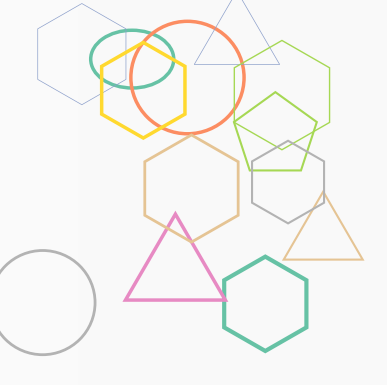[{"shape": "oval", "thickness": 2.5, "radius": 0.54, "center": [0.341, 0.846]}, {"shape": "hexagon", "thickness": 3, "radius": 0.61, "center": [0.685, 0.211]}, {"shape": "circle", "thickness": 2.5, "radius": 0.73, "center": [0.484, 0.799]}, {"shape": "hexagon", "thickness": 0.5, "radius": 0.66, "center": [0.211, 0.859]}, {"shape": "triangle", "thickness": 0.5, "radius": 0.64, "center": [0.611, 0.896]}, {"shape": "triangle", "thickness": 2.5, "radius": 0.74, "center": [0.453, 0.295]}, {"shape": "hexagon", "thickness": 1, "radius": 0.71, "center": [0.728, 0.753]}, {"shape": "pentagon", "thickness": 1.5, "radius": 0.56, "center": [0.711, 0.648]}, {"shape": "hexagon", "thickness": 2.5, "radius": 0.62, "center": [0.37, 0.766]}, {"shape": "hexagon", "thickness": 2, "radius": 0.7, "center": [0.494, 0.51]}, {"shape": "triangle", "thickness": 1.5, "radius": 0.59, "center": [0.834, 0.385]}, {"shape": "circle", "thickness": 2, "radius": 0.68, "center": [0.11, 0.214]}, {"shape": "hexagon", "thickness": 1.5, "radius": 0.54, "center": [0.743, 0.527]}]